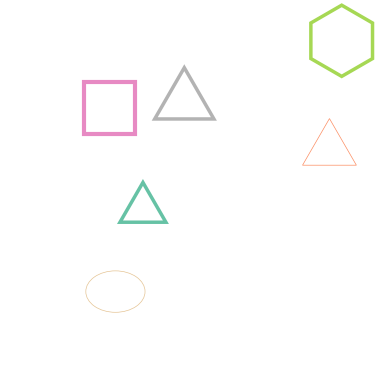[{"shape": "triangle", "thickness": 2.5, "radius": 0.34, "center": [0.371, 0.457]}, {"shape": "triangle", "thickness": 0.5, "radius": 0.4, "center": [0.856, 0.611]}, {"shape": "square", "thickness": 3, "radius": 0.33, "center": [0.284, 0.72]}, {"shape": "hexagon", "thickness": 2.5, "radius": 0.46, "center": [0.888, 0.894]}, {"shape": "oval", "thickness": 0.5, "radius": 0.38, "center": [0.3, 0.243]}, {"shape": "triangle", "thickness": 2.5, "radius": 0.44, "center": [0.479, 0.735]}]